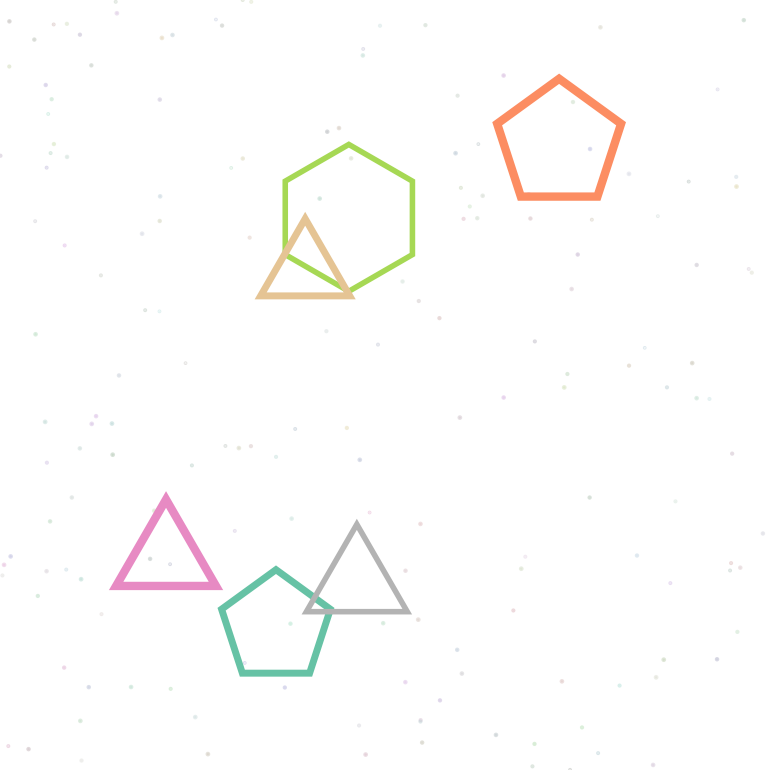[{"shape": "pentagon", "thickness": 2.5, "radius": 0.37, "center": [0.358, 0.186]}, {"shape": "pentagon", "thickness": 3, "radius": 0.42, "center": [0.726, 0.813]}, {"shape": "triangle", "thickness": 3, "radius": 0.37, "center": [0.216, 0.276]}, {"shape": "hexagon", "thickness": 2, "radius": 0.48, "center": [0.453, 0.717]}, {"shape": "triangle", "thickness": 2.5, "radius": 0.33, "center": [0.396, 0.649]}, {"shape": "triangle", "thickness": 2, "radius": 0.38, "center": [0.463, 0.243]}]